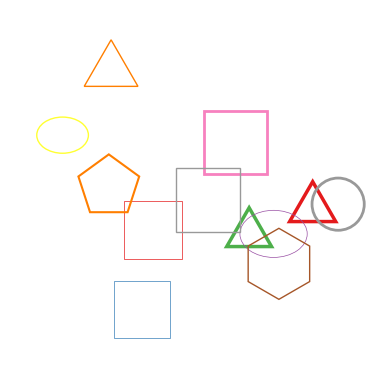[{"shape": "square", "thickness": 0.5, "radius": 0.38, "center": [0.397, 0.402]}, {"shape": "triangle", "thickness": 2.5, "radius": 0.35, "center": [0.812, 0.459]}, {"shape": "square", "thickness": 0.5, "radius": 0.37, "center": [0.368, 0.197]}, {"shape": "triangle", "thickness": 2.5, "radius": 0.34, "center": [0.647, 0.393]}, {"shape": "oval", "thickness": 0.5, "radius": 0.44, "center": [0.711, 0.393]}, {"shape": "triangle", "thickness": 1, "radius": 0.4, "center": [0.289, 0.816]}, {"shape": "pentagon", "thickness": 1.5, "radius": 0.42, "center": [0.283, 0.516]}, {"shape": "oval", "thickness": 1, "radius": 0.34, "center": [0.163, 0.649]}, {"shape": "hexagon", "thickness": 1, "radius": 0.46, "center": [0.724, 0.315]}, {"shape": "square", "thickness": 2, "radius": 0.41, "center": [0.611, 0.629]}, {"shape": "square", "thickness": 1, "radius": 0.42, "center": [0.541, 0.481]}, {"shape": "circle", "thickness": 2, "radius": 0.34, "center": [0.878, 0.47]}]